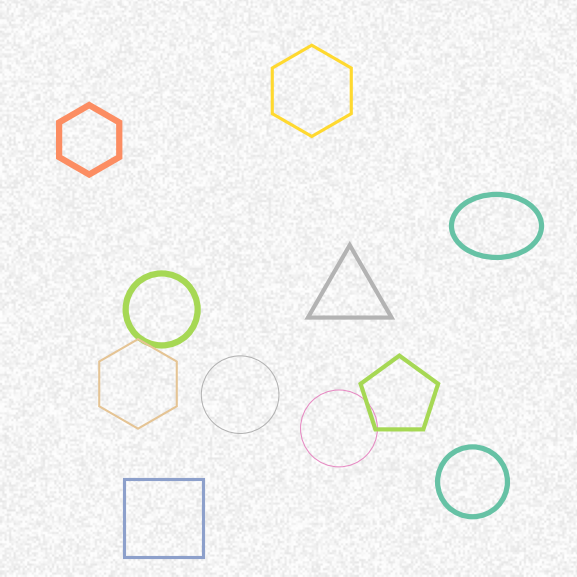[{"shape": "oval", "thickness": 2.5, "radius": 0.39, "center": [0.86, 0.608]}, {"shape": "circle", "thickness": 2.5, "radius": 0.3, "center": [0.818, 0.165]}, {"shape": "hexagon", "thickness": 3, "radius": 0.3, "center": [0.154, 0.757]}, {"shape": "square", "thickness": 1.5, "radius": 0.34, "center": [0.283, 0.102]}, {"shape": "circle", "thickness": 0.5, "radius": 0.33, "center": [0.587, 0.257]}, {"shape": "circle", "thickness": 3, "radius": 0.31, "center": [0.28, 0.463]}, {"shape": "pentagon", "thickness": 2, "radius": 0.35, "center": [0.692, 0.313]}, {"shape": "hexagon", "thickness": 1.5, "radius": 0.39, "center": [0.54, 0.842]}, {"shape": "hexagon", "thickness": 1, "radius": 0.39, "center": [0.239, 0.334]}, {"shape": "triangle", "thickness": 2, "radius": 0.42, "center": [0.606, 0.491]}, {"shape": "circle", "thickness": 0.5, "radius": 0.34, "center": [0.416, 0.316]}]